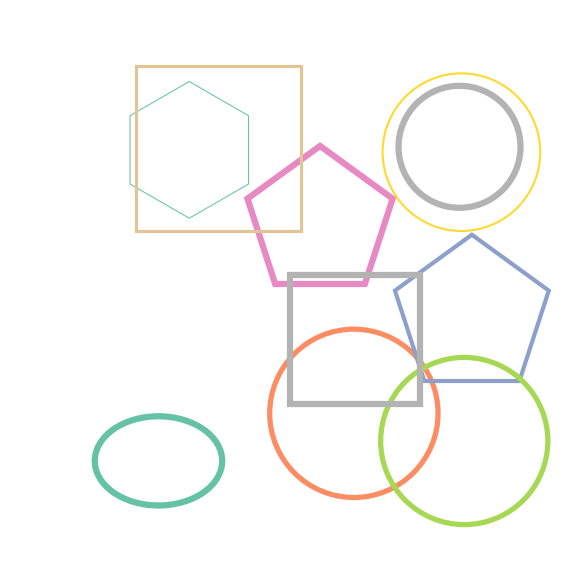[{"shape": "hexagon", "thickness": 0.5, "radius": 0.59, "center": [0.328, 0.74]}, {"shape": "oval", "thickness": 3, "radius": 0.55, "center": [0.274, 0.201]}, {"shape": "circle", "thickness": 2.5, "radius": 0.73, "center": [0.613, 0.283]}, {"shape": "pentagon", "thickness": 2, "radius": 0.7, "center": [0.817, 0.453]}, {"shape": "pentagon", "thickness": 3, "radius": 0.66, "center": [0.554, 0.614]}, {"shape": "circle", "thickness": 2.5, "radius": 0.72, "center": [0.804, 0.235]}, {"shape": "circle", "thickness": 1, "radius": 0.68, "center": [0.799, 0.736]}, {"shape": "square", "thickness": 1.5, "radius": 0.71, "center": [0.378, 0.742]}, {"shape": "square", "thickness": 3, "radius": 0.56, "center": [0.615, 0.412]}, {"shape": "circle", "thickness": 3, "radius": 0.53, "center": [0.796, 0.745]}]